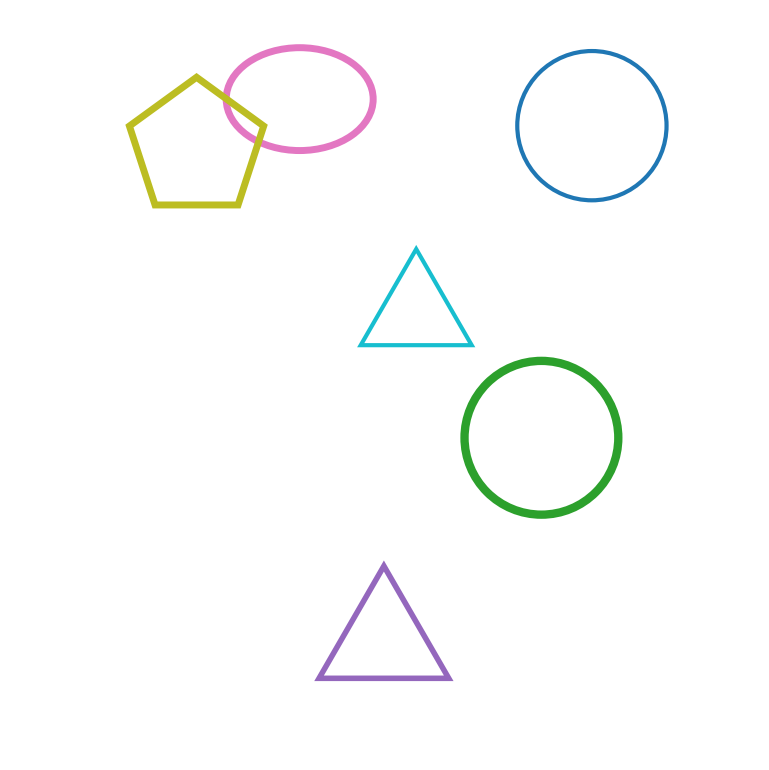[{"shape": "circle", "thickness": 1.5, "radius": 0.48, "center": [0.769, 0.837]}, {"shape": "circle", "thickness": 3, "radius": 0.5, "center": [0.703, 0.431]}, {"shape": "triangle", "thickness": 2, "radius": 0.49, "center": [0.499, 0.168]}, {"shape": "oval", "thickness": 2.5, "radius": 0.48, "center": [0.389, 0.871]}, {"shape": "pentagon", "thickness": 2.5, "radius": 0.46, "center": [0.255, 0.808]}, {"shape": "triangle", "thickness": 1.5, "radius": 0.42, "center": [0.541, 0.593]}]